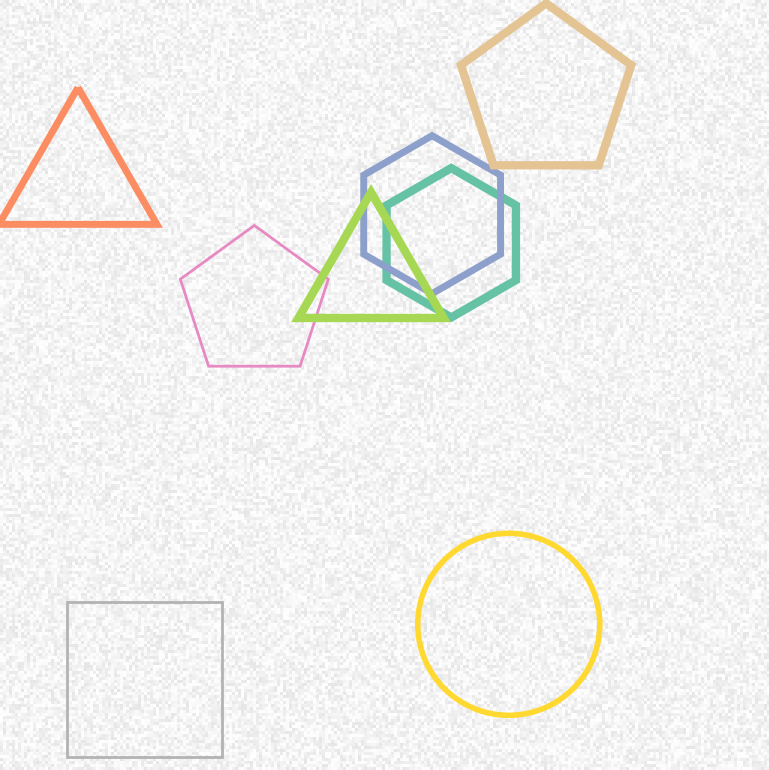[{"shape": "hexagon", "thickness": 3, "radius": 0.49, "center": [0.586, 0.685]}, {"shape": "triangle", "thickness": 2.5, "radius": 0.59, "center": [0.101, 0.768]}, {"shape": "hexagon", "thickness": 2.5, "radius": 0.51, "center": [0.561, 0.721]}, {"shape": "pentagon", "thickness": 1, "radius": 0.51, "center": [0.33, 0.606]}, {"shape": "triangle", "thickness": 3, "radius": 0.54, "center": [0.482, 0.641]}, {"shape": "circle", "thickness": 2, "radius": 0.59, "center": [0.661, 0.189]}, {"shape": "pentagon", "thickness": 3, "radius": 0.58, "center": [0.709, 0.879]}, {"shape": "square", "thickness": 1, "radius": 0.5, "center": [0.187, 0.118]}]